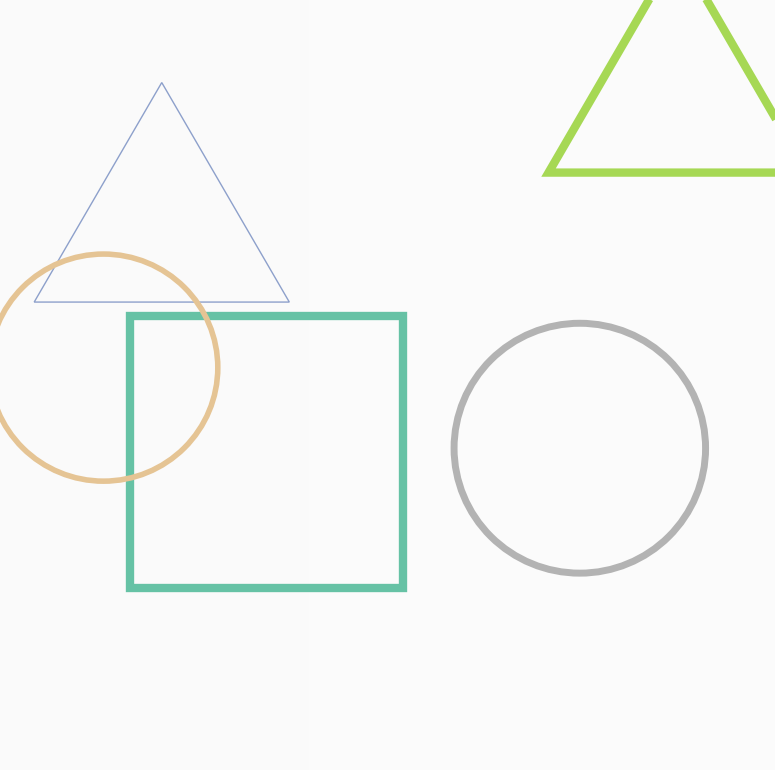[{"shape": "square", "thickness": 3, "radius": 0.88, "center": [0.344, 0.413]}, {"shape": "triangle", "thickness": 0.5, "radius": 0.95, "center": [0.209, 0.703]}, {"shape": "triangle", "thickness": 3, "radius": 0.96, "center": [0.875, 0.872]}, {"shape": "circle", "thickness": 2, "radius": 0.74, "center": [0.134, 0.523]}, {"shape": "circle", "thickness": 2.5, "radius": 0.81, "center": [0.748, 0.418]}]